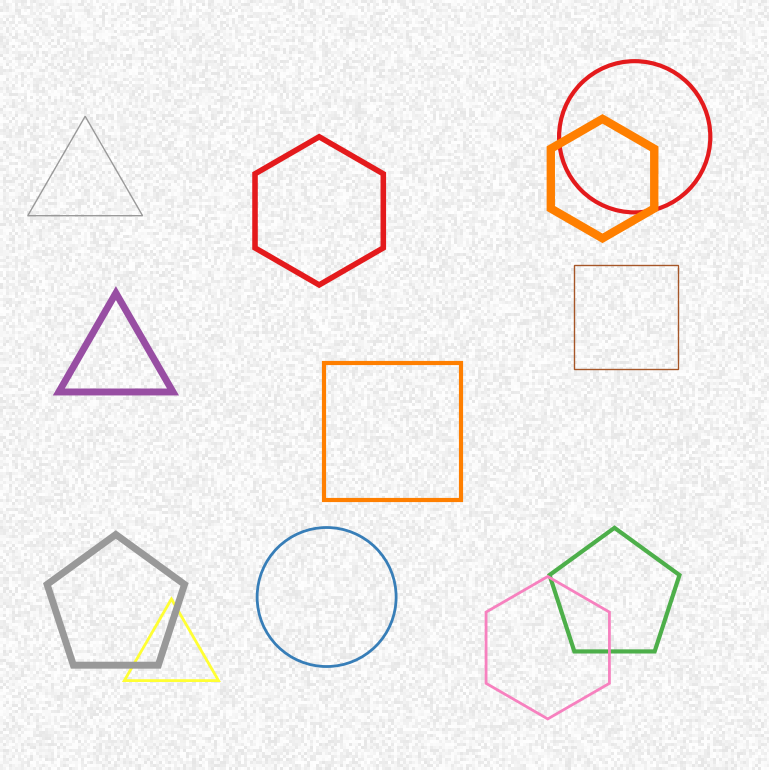[{"shape": "circle", "thickness": 1.5, "radius": 0.49, "center": [0.824, 0.822]}, {"shape": "hexagon", "thickness": 2, "radius": 0.48, "center": [0.414, 0.726]}, {"shape": "circle", "thickness": 1, "radius": 0.45, "center": [0.424, 0.225]}, {"shape": "pentagon", "thickness": 1.5, "radius": 0.44, "center": [0.798, 0.226]}, {"shape": "triangle", "thickness": 2.5, "radius": 0.43, "center": [0.151, 0.534]}, {"shape": "hexagon", "thickness": 3, "radius": 0.39, "center": [0.782, 0.768]}, {"shape": "square", "thickness": 1.5, "radius": 0.44, "center": [0.51, 0.439]}, {"shape": "triangle", "thickness": 1, "radius": 0.35, "center": [0.223, 0.151]}, {"shape": "square", "thickness": 0.5, "radius": 0.34, "center": [0.813, 0.588]}, {"shape": "hexagon", "thickness": 1, "radius": 0.46, "center": [0.711, 0.159]}, {"shape": "triangle", "thickness": 0.5, "radius": 0.43, "center": [0.111, 0.763]}, {"shape": "pentagon", "thickness": 2.5, "radius": 0.47, "center": [0.15, 0.212]}]